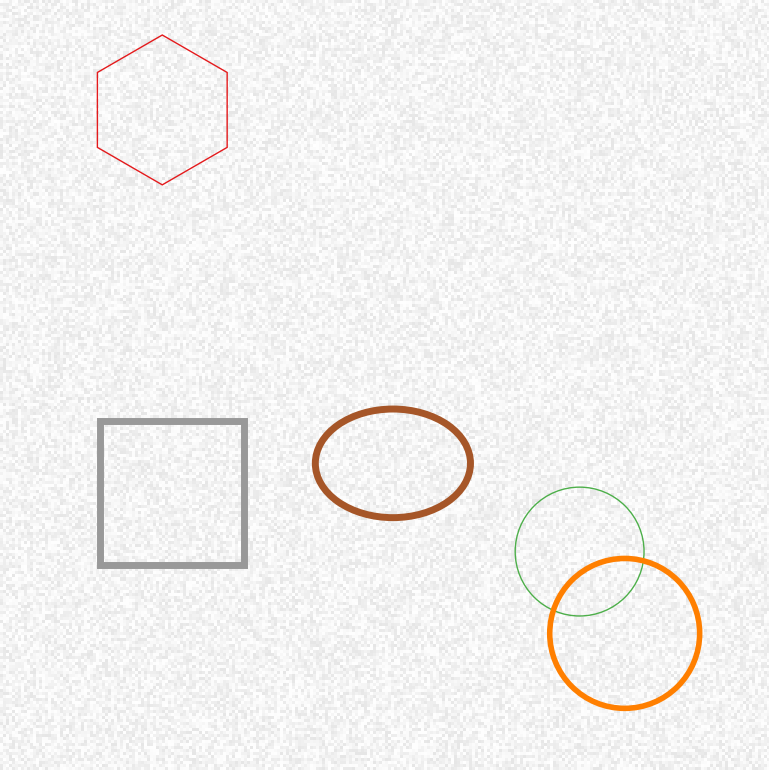[{"shape": "hexagon", "thickness": 0.5, "radius": 0.49, "center": [0.211, 0.857]}, {"shape": "circle", "thickness": 0.5, "radius": 0.42, "center": [0.753, 0.284]}, {"shape": "circle", "thickness": 2, "radius": 0.49, "center": [0.811, 0.177]}, {"shape": "oval", "thickness": 2.5, "radius": 0.5, "center": [0.51, 0.398]}, {"shape": "square", "thickness": 2.5, "radius": 0.47, "center": [0.224, 0.36]}]